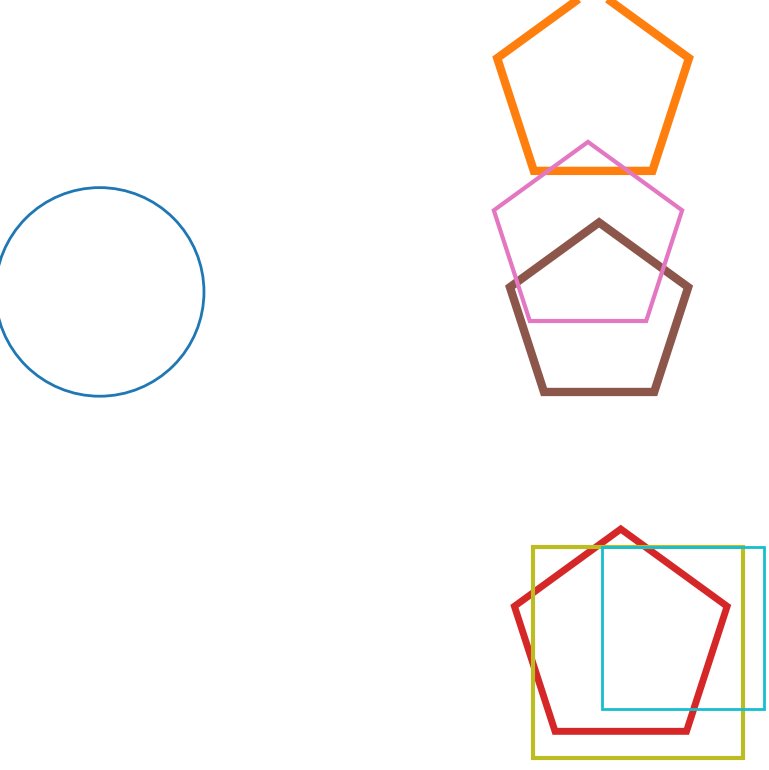[{"shape": "circle", "thickness": 1, "radius": 0.68, "center": [0.129, 0.621]}, {"shape": "pentagon", "thickness": 3, "radius": 0.65, "center": [0.77, 0.884]}, {"shape": "pentagon", "thickness": 2.5, "radius": 0.73, "center": [0.806, 0.168]}, {"shape": "pentagon", "thickness": 3, "radius": 0.61, "center": [0.778, 0.589]}, {"shape": "pentagon", "thickness": 1.5, "radius": 0.64, "center": [0.764, 0.687]}, {"shape": "square", "thickness": 1.5, "radius": 0.68, "center": [0.829, 0.153]}, {"shape": "square", "thickness": 1, "radius": 0.53, "center": [0.887, 0.185]}]